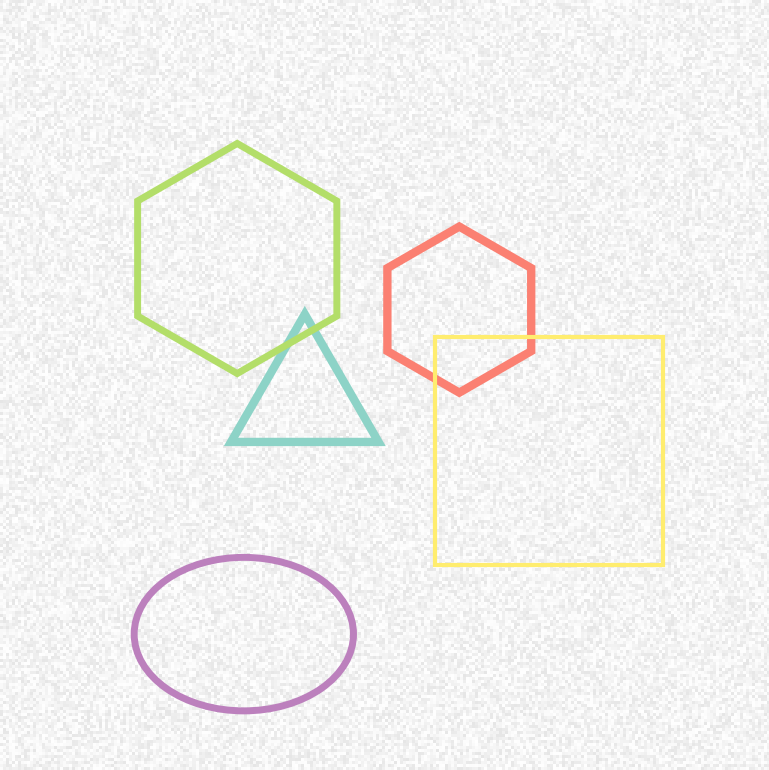[{"shape": "triangle", "thickness": 3, "radius": 0.55, "center": [0.396, 0.481]}, {"shape": "hexagon", "thickness": 3, "radius": 0.54, "center": [0.596, 0.598]}, {"shape": "hexagon", "thickness": 2.5, "radius": 0.75, "center": [0.308, 0.664]}, {"shape": "oval", "thickness": 2.5, "radius": 0.71, "center": [0.317, 0.176]}, {"shape": "square", "thickness": 1.5, "radius": 0.74, "center": [0.713, 0.414]}]